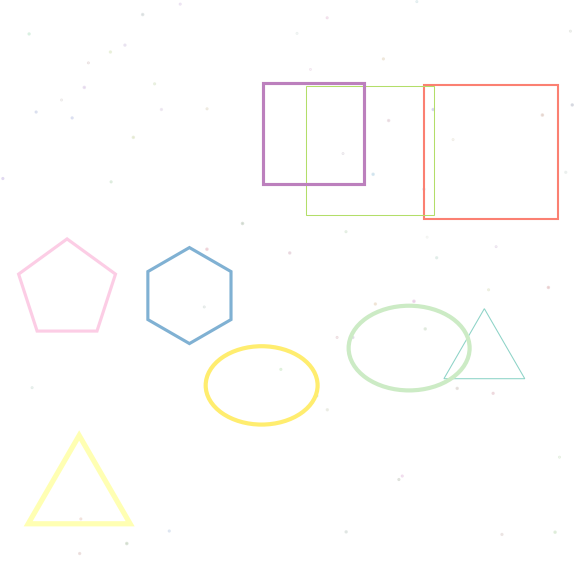[{"shape": "triangle", "thickness": 0.5, "radius": 0.4, "center": [0.839, 0.384]}, {"shape": "triangle", "thickness": 2.5, "radius": 0.51, "center": [0.137, 0.143]}, {"shape": "square", "thickness": 1, "radius": 0.58, "center": [0.851, 0.736]}, {"shape": "hexagon", "thickness": 1.5, "radius": 0.42, "center": [0.328, 0.487]}, {"shape": "square", "thickness": 0.5, "radius": 0.56, "center": [0.641, 0.738]}, {"shape": "pentagon", "thickness": 1.5, "radius": 0.44, "center": [0.116, 0.497]}, {"shape": "square", "thickness": 1.5, "radius": 0.44, "center": [0.542, 0.768]}, {"shape": "oval", "thickness": 2, "radius": 0.52, "center": [0.708, 0.396]}, {"shape": "oval", "thickness": 2, "radius": 0.48, "center": [0.453, 0.332]}]